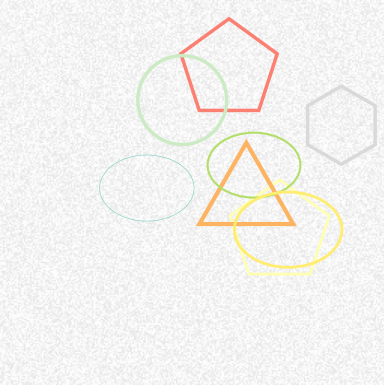[{"shape": "oval", "thickness": 0.5, "radius": 0.61, "center": [0.381, 0.512]}, {"shape": "pentagon", "thickness": 2, "radius": 0.68, "center": [0.726, 0.398]}, {"shape": "pentagon", "thickness": 2.5, "radius": 0.66, "center": [0.595, 0.82]}, {"shape": "triangle", "thickness": 3, "radius": 0.7, "center": [0.64, 0.488]}, {"shape": "oval", "thickness": 1.5, "radius": 0.6, "center": [0.66, 0.571]}, {"shape": "hexagon", "thickness": 2.5, "radius": 0.51, "center": [0.887, 0.675]}, {"shape": "circle", "thickness": 2.5, "radius": 0.58, "center": [0.473, 0.74]}, {"shape": "oval", "thickness": 2, "radius": 0.7, "center": [0.748, 0.403]}]